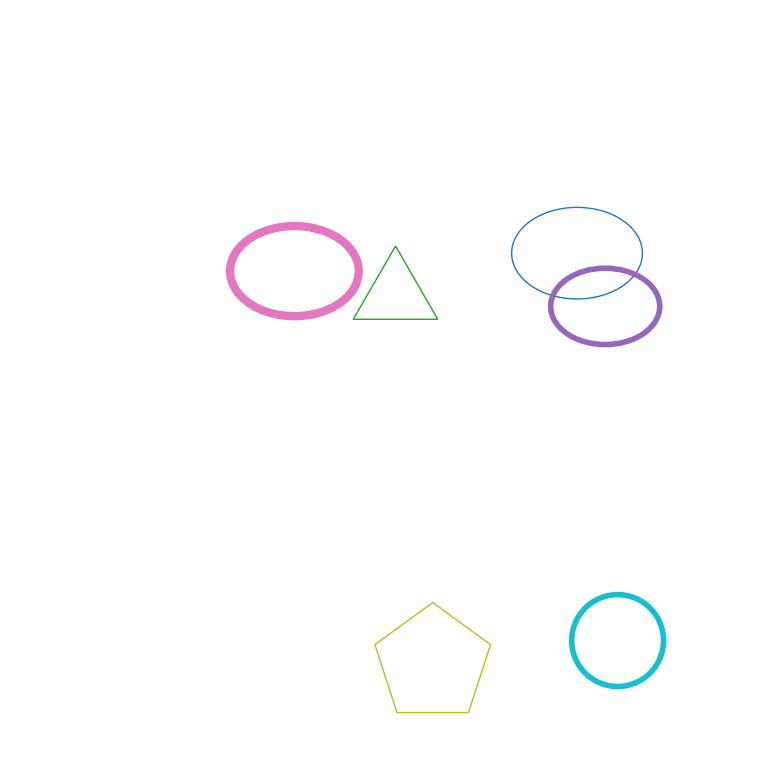[{"shape": "oval", "thickness": 0.5, "radius": 0.42, "center": [0.749, 0.671]}, {"shape": "triangle", "thickness": 0.5, "radius": 0.32, "center": [0.514, 0.617]}, {"shape": "oval", "thickness": 2, "radius": 0.35, "center": [0.786, 0.602]}, {"shape": "oval", "thickness": 3, "radius": 0.42, "center": [0.382, 0.648]}, {"shape": "pentagon", "thickness": 0.5, "radius": 0.39, "center": [0.562, 0.138]}, {"shape": "circle", "thickness": 2, "radius": 0.3, "center": [0.802, 0.168]}]